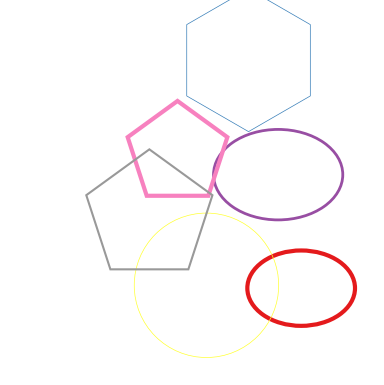[{"shape": "oval", "thickness": 3, "radius": 0.7, "center": [0.782, 0.252]}, {"shape": "hexagon", "thickness": 0.5, "radius": 0.93, "center": [0.646, 0.843]}, {"shape": "oval", "thickness": 2, "radius": 0.84, "center": [0.722, 0.546]}, {"shape": "circle", "thickness": 0.5, "radius": 0.94, "center": [0.536, 0.259]}, {"shape": "pentagon", "thickness": 3, "radius": 0.68, "center": [0.461, 0.602]}, {"shape": "pentagon", "thickness": 1.5, "radius": 0.86, "center": [0.388, 0.44]}]